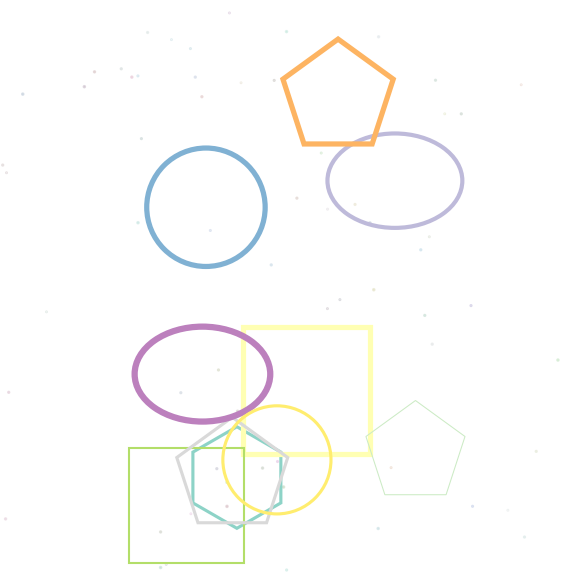[{"shape": "hexagon", "thickness": 1.5, "radius": 0.44, "center": [0.41, 0.172]}, {"shape": "square", "thickness": 2.5, "radius": 0.55, "center": [0.531, 0.323]}, {"shape": "oval", "thickness": 2, "radius": 0.58, "center": [0.684, 0.686]}, {"shape": "circle", "thickness": 2.5, "radius": 0.51, "center": [0.357, 0.64]}, {"shape": "pentagon", "thickness": 2.5, "radius": 0.5, "center": [0.585, 0.831]}, {"shape": "square", "thickness": 1, "radius": 0.5, "center": [0.322, 0.124]}, {"shape": "pentagon", "thickness": 1.5, "radius": 0.5, "center": [0.402, 0.176]}, {"shape": "oval", "thickness": 3, "radius": 0.59, "center": [0.351, 0.351]}, {"shape": "pentagon", "thickness": 0.5, "radius": 0.45, "center": [0.719, 0.215]}, {"shape": "circle", "thickness": 1.5, "radius": 0.47, "center": [0.48, 0.203]}]